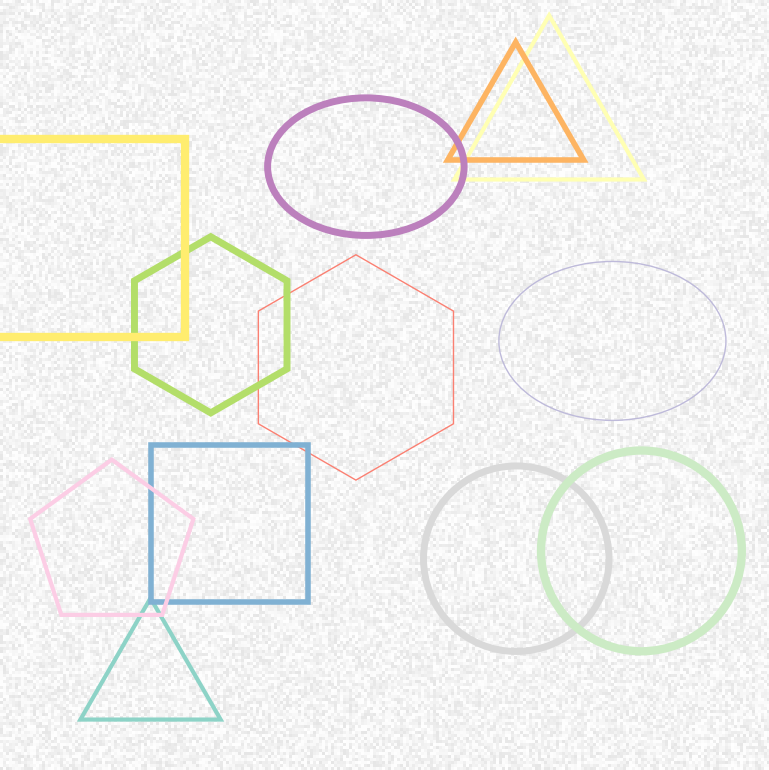[{"shape": "triangle", "thickness": 1.5, "radius": 0.53, "center": [0.195, 0.118]}, {"shape": "triangle", "thickness": 1.5, "radius": 0.71, "center": [0.713, 0.838]}, {"shape": "oval", "thickness": 0.5, "radius": 0.74, "center": [0.795, 0.557]}, {"shape": "hexagon", "thickness": 0.5, "radius": 0.73, "center": [0.462, 0.523]}, {"shape": "square", "thickness": 2, "radius": 0.51, "center": [0.298, 0.321]}, {"shape": "triangle", "thickness": 2, "radius": 0.51, "center": [0.67, 0.843]}, {"shape": "hexagon", "thickness": 2.5, "radius": 0.57, "center": [0.274, 0.578]}, {"shape": "pentagon", "thickness": 1.5, "radius": 0.56, "center": [0.145, 0.292]}, {"shape": "circle", "thickness": 2.5, "radius": 0.6, "center": [0.67, 0.274]}, {"shape": "oval", "thickness": 2.5, "radius": 0.64, "center": [0.475, 0.784]}, {"shape": "circle", "thickness": 3, "radius": 0.65, "center": [0.833, 0.285]}, {"shape": "square", "thickness": 3, "radius": 0.64, "center": [0.112, 0.691]}]